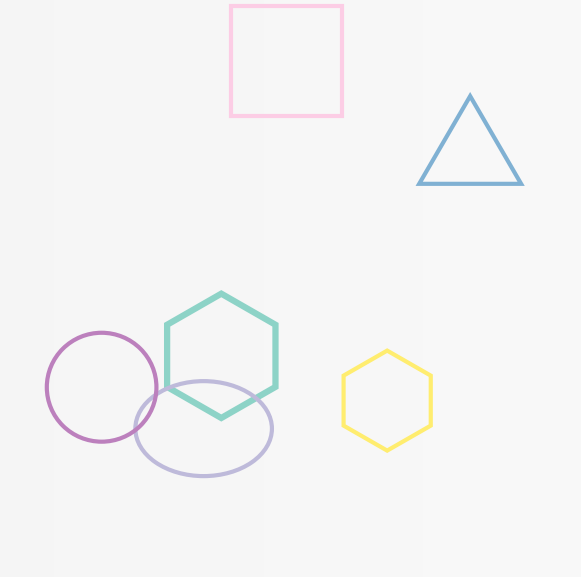[{"shape": "hexagon", "thickness": 3, "radius": 0.54, "center": [0.381, 0.383]}, {"shape": "oval", "thickness": 2, "radius": 0.59, "center": [0.35, 0.257]}, {"shape": "triangle", "thickness": 2, "radius": 0.51, "center": [0.809, 0.731]}, {"shape": "square", "thickness": 2, "radius": 0.48, "center": [0.493, 0.894]}, {"shape": "circle", "thickness": 2, "radius": 0.47, "center": [0.175, 0.329]}, {"shape": "hexagon", "thickness": 2, "radius": 0.43, "center": [0.666, 0.305]}]